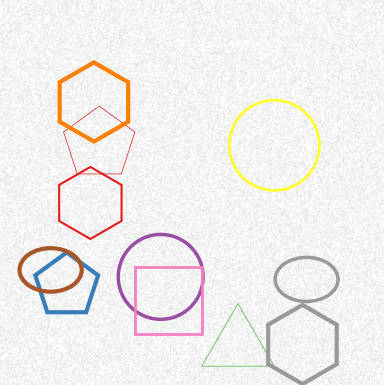[{"shape": "pentagon", "thickness": 0.5, "radius": 0.49, "center": [0.258, 0.627]}, {"shape": "hexagon", "thickness": 1.5, "radius": 0.47, "center": [0.235, 0.473]}, {"shape": "pentagon", "thickness": 3, "radius": 0.43, "center": [0.173, 0.258]}, {"shape": "triangle", "thickness": 0.5, "radius": 0.54, "center": [0.618, 0.103]}, {"shape": "circle", "thickness": 2.5, "radius": 0.55, "center": [0.417, 0.281]}, {"shape": "hexagon", "thickness": 3, "radius": 0.51, "center": [0.244, 0.735]}, {"shape": "circle", "thickness": 2, "radius": 0.59, "center": [0.712, 0.623]}, {"shape": "oval", "thickness": 3, "radius": 0.4, "center": [0.132, 0.299]}, {"shape": "square", "thickness": 2, "radius": 0.43, "center": [0.439, 0.219]}, {"shape": "oval", "thickness": 2.5, "radius": 0.41, "center": [0.796, 0.274]}, {"shape": "hexagon", "thickness": 3, "radius": 0.51, "center": [0.786, 0.105]}]